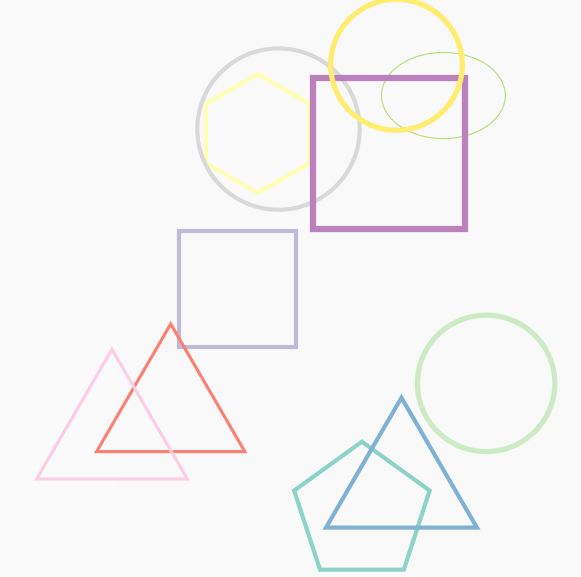[{"shape": "pentagon", "thickness": 2, "radius": 0.61, "center": [0.623, 0.112]}, {"shape": "hexagon", "thickness": 2, "radius": 0.51, "center": [0.443, 0.768]}, {"shape": "square", "thickness": 2, "radius": 0.5, "center": [0.409, 0.499]}, {"shape": "triangle", "thickness": 1.5, "radius": 0.74, "center": [0.294, 0.291]}, {"shape": "triangle", "thickness": 2, "radius": 0.75, "center": [0.691, 0.161]}, {"shape": "oval", "thickness": 0.5, "radius": 0.53, "center": [0.763, 0.834]}, {"shape": "triangle", "thickness": 1.5, "radius": 0.75, "center": [0.193, 0.245]}, {"shape": "circle", "thickness": 2, "radius": 0.7, "center": [0.479, 0.776]}, {"shape": "square", "thickness": 3, "radius": 0.66, "center": [0.669, 0.733]}, {"shape": "circle", "thickness": 2.5, "radius": 0.59, "center": [0.836, 0.335]}, {"shape": "circle", "thickness": 2.5, "radius": 0.57, "center": [0.682, 0.887]}]